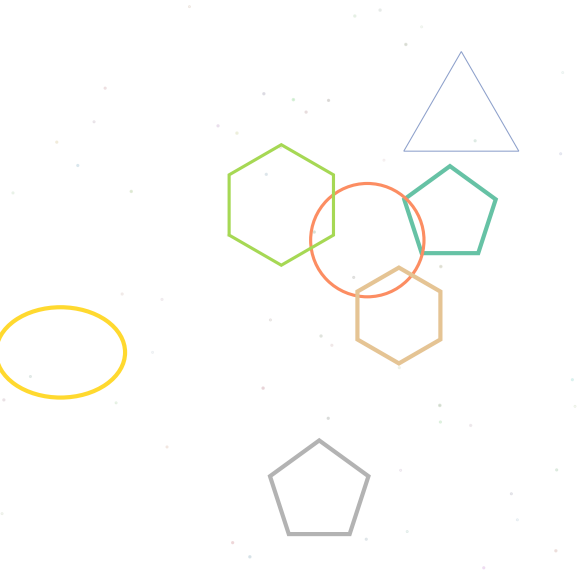[{"shape": "pentagon", "thickness": 2, "radius": 0.42, "center": [0.779, 0.628]}, {"shape": "circle", "thickness": 1.5, "radius": 0.49, "center": [0.636, 0.583]}, {"shape": "triangle", "thickness": 0.5, "radius": 0.58, "center": [0.799, 0.795]}, {"shape": "hexagon", "thickness": 1.5, "radius": 0.52, "center": [0.487, 0.644]}, {"shape": "oval", "thickness": 2, "radius": 0.56, "center": [0.105, 0.389]}, {"shape": "hexagon", "thickness": 2, "radius": 0.41, "center": [0.691, 0.453]}, {"shape": "pentagon", "thickness": 2, "radius": 0.45, "center": [0.553, 0.147]}]